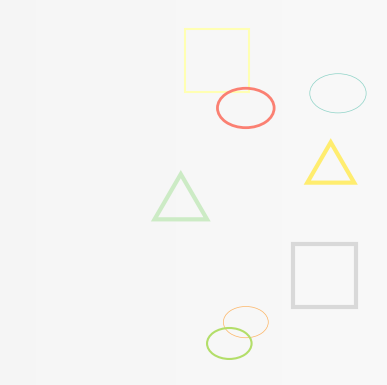[{"shape": "oval", "thickness": 0.5, "radius": 0.36, "center": [0.872, 0.758]}, {"shape": "square", "thickness": 1.5, "radius": 0.41, "center": [0.559, 0.843]}, {"shape": "oval", "thickness": 2, "radius": 0.37, "center": [0.634, 0.72]}, {"shape": "oval", "thickness": 0.5, "radius": 0.29, "center": [0.634, 0.163]}, {"shape": "oval", "thickness": 1.5, "radius": 0.29, "center": [0.592, 0.108]}, {"shape": "square", "thickness": 3, "radius": 0.41, "center": [0.837, 0.284]}, {"shape": "triangle", "thickness": 3, "radius": 0.39, "center": [0.467, 0.469]}, {"shape": "triangle", "thickness": 3, "radius": 0.35, "center": [0.854, 0.561]}]